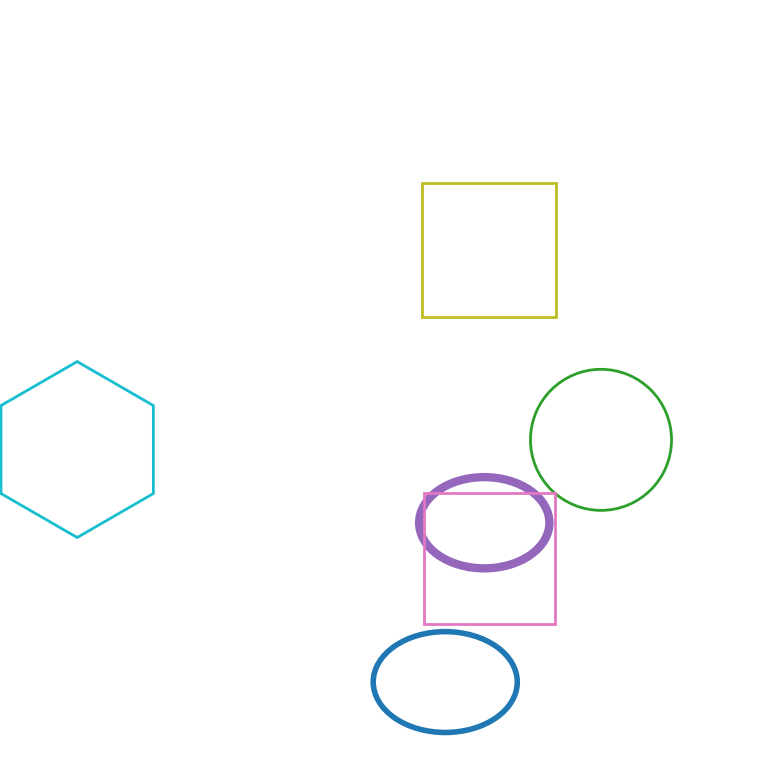[{"shape": "oval", "thickness": 2, "radius": 0.47, "center": [0.578, 0.114]}, {"shape": "circle", "thickness": 1, "radius": 0.46, "center": [0.781, 0.429]}, {"shape": "oval", "thickness": 3, "radius": 0.42, "center": [0.629, 0.321]}, {"shape": "square", "thickness": 1, "radius": 0.42, "center": [0.636, 0.274]}, {"shape": "square", "thickness": 1, "radius": 0.43, "center": [0.635, 0.675]}, {"shape": "hexagon", "thickness": 1, "radius": 0.57, "center": [0.1, 0.416]}]